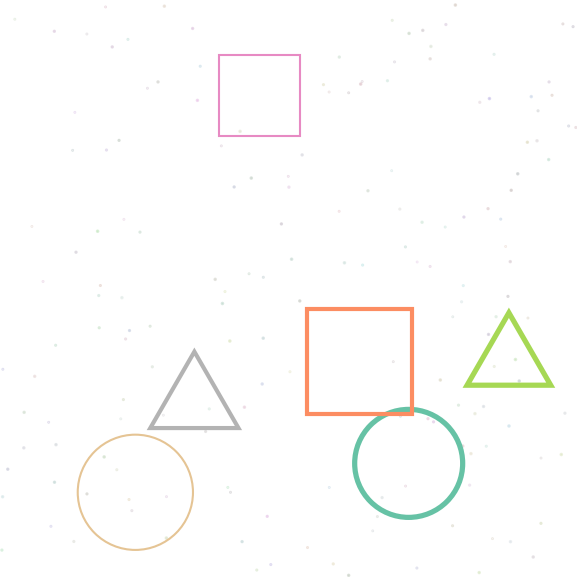[{"shape": "circle", "thickness": 2.5, "radius": 0.47, "center": [0.708, 0.197]}, {"shape": "square", "thickness": 2, "radius": 0.45, "center": [0.622, 0.374]}, {"shape": "square", "thickness": 1, "radius": 0.35, "center": [0.449, 0.834]}, {"shape": "triangle", "thickness": 2.5, "radius": 0.42, "center": [0.881, 0.374]}, {"shape": "circle", "thickness": 1, "radius": 0.5, "center": [0.234, 0.147]}, {"shape": "triangle", "thickness": 2, "radius": 0.44, "center": [0.337, 0.302]}]